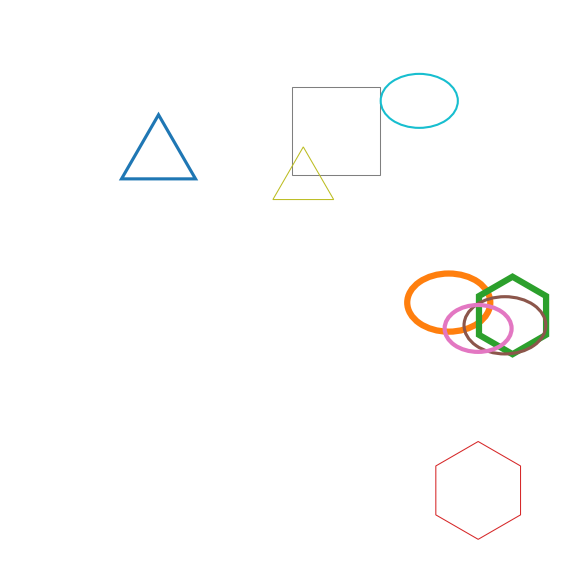[{"shape": "triangle", "thickness": 1.5, "radius": 0.37, "center": [0.275, 0.726]}, {"shape": "oval", "thickness": 3, "radius": 0.36, "center": [0.777, 0.475]}, {"shape": "hexagon", "thickness": 3, "radius": 0.34, "center": [0.888, 0.453]}, {"shape": "hexagon", "thickness": 0.5, "radius": 0.42, "center": [0.828, 0.15]}, {"shape": "oval", "thickness": 1.5, "radius": 0.35, "center": [0.874, 0.436]}, {"shape": "oval", "thickness": 2, "radius": 0.29, "center": [0.828, 0.43]}, {"shape": "square", "thickness": 0.5, "radius": 0.38, "center": [0.582, 0.772]}, {"shape": "triangle", "thickness": 0.5, "radius": 0.3, "center": [0.525, 0.684]}, {"shape": "oval", "thickness": 1, "radius": 0.33, "center": [0.726, 0.824]}]